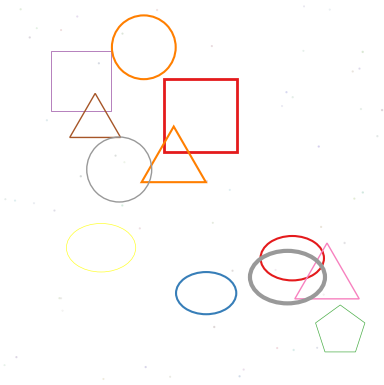[{"shape": "oval", "thickness": 1.5, "radius": 0.41, "center": [0.759, 0.329]}, {"shape": "square", "thickness": 2, "radius": 0.47, "center": [0.521, 0.7]}, {"shape": "oval", "thickness": 1.5, "radius": 0.39, "center": [0.535, 0.239]}, {"shape": "pentagon", "thickness": 0.5, "radius": 0.34, "center": [0.884, 0.14]}, {"shape": "square", "thickness": 0.5, "radius": 0.39, "center": [0.211, 0.789]}, {"shape": "circle", "thickness": 1.5, "radius": 0.41, "center": [0.374, 0.877]}, {"shape": "triangle", "thickness": 1.5, "radius": 0.48, "center": [0.451, 0.575]}, {"shape": "oval", "thickness": 0.5, "radius": 0.45, "center": [0.262, 0.357]}, {"shape": "triangle", "thickness": 1, "radius": 0.38, "center": [0.247, 0.681]}, {"shape": "triangle", "thickness": 1, "radius": 0.48, "center": [0.849, 0.272]}, {"shape": "circle", "thickness": 1, "radius": 0.42, "center": [0.31, 0.56]}, {"shape": "oval", "thickness": 3, "radius": 0.49, "center": [0.747, 0.28]}]